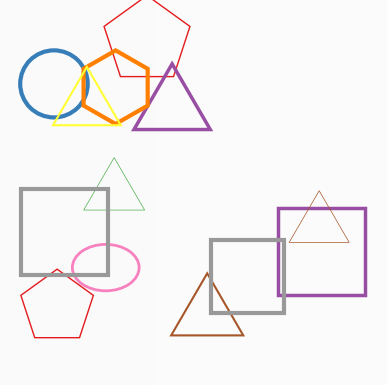[{"shape": "pentagon", "thickness": 1, "radius": 0.58, "center": [0.379, 0.895]}, {"shape": "pentagon", "thickness": 1, "radius": 0.49, "center": [0.147, 0.202]}, {"shape": "circle", "thickness": 3, "radius": 0.44, "center": [0.139, 0.782]}, {"shape": "triangle", "thickness": 0.5, "radius": 0.45, "center": [0.295, 0.5]}, {"shape": "square", "thickness": 2.5, "radius": 0.56, "center": [0.831, 0.346]}, {"shape": "triangle", "thickness": 2.5, "radius": 0.57, "center": [0.444, 0.72]}, {"shape": "hexagon", "thickness": 3, "radius": 0.48, "center": [0.298, 0.774]}, {"shape": "triangle", "thickness": 1.5, "radius": 0.5, "center": [0.224, 0.725]}, {"shape": "triangle", "thickness": 1.5, "radius": 0.54, "center": [0.535, 0.183]}, {"shape": "triangle", "thickness": 0.5, "radius": 0.45, "center": [0.824, 0.415]}, {"shape": "oval", "thickness": 2, "radius": 0.43, "center": [0.273, 0.305]}, {"shape": "square", "thickness": 3, "radius": 0.56, "center": [0.167, 0.398]}, {"shape": "square", "thickness": 3, "radius": 0.47, "center": [0.64, 0.282]}]